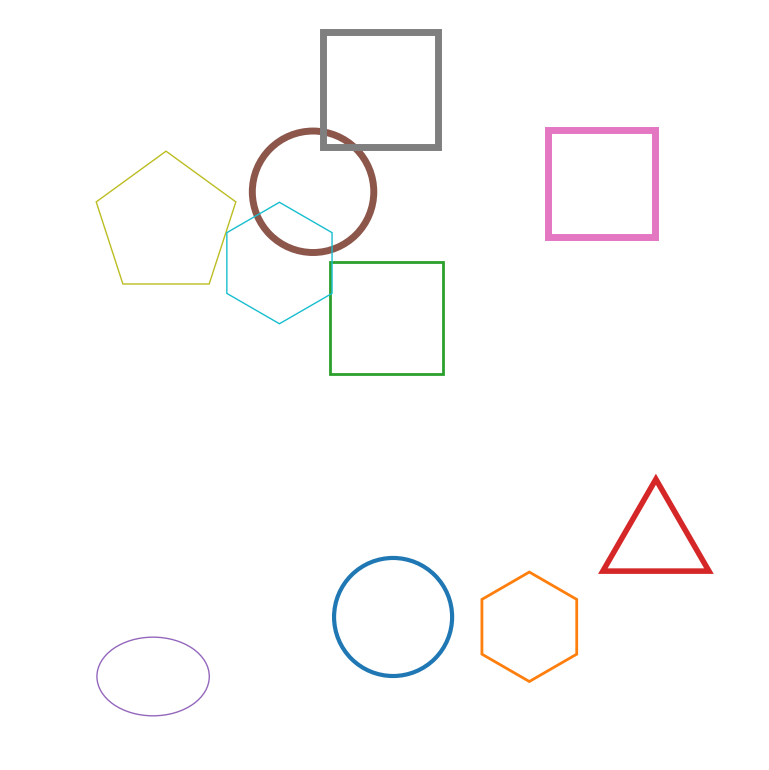[{"shape": "circle", "thickness": 1.5, "radius": 0.38, "center": [0.511, 0.199]}, {"shape": "hexagon", "thickness": 1, "radius": 0.36, "center": [0.687, 0.186]}, {"shape": "square", "thickness": 1, "radius": 0.36, "center": [0.502, 0.587]}, {"shape": "triangle", "thickness": 2, "radius": 0.4, "center": [0.852, 0.298]}, {"shape": "oval", "thickness": 0.5, "radius": 0.36, "center": [0.199, 0.121]}, {"shape": "circle", "thickness": 2.5, "radius": 0.39, "center": [0.407, 0.751]}, {"shape": "square", "thickness": 2.5, "radius": 0.35, "center": [0.782, 0.761]}, {"shape": "square", "thickness": 2.5, "radius": 0.37, "center": [0.494, 0.884]}, {"shape": "pentagon", "thickness": 0.5, "radius": 0.48, "center": [0.216, 0.708]}, {"shape": "hexagon", "thickness": 0.5, "radius": 0.39, "center": [0.363, 0.658]}]